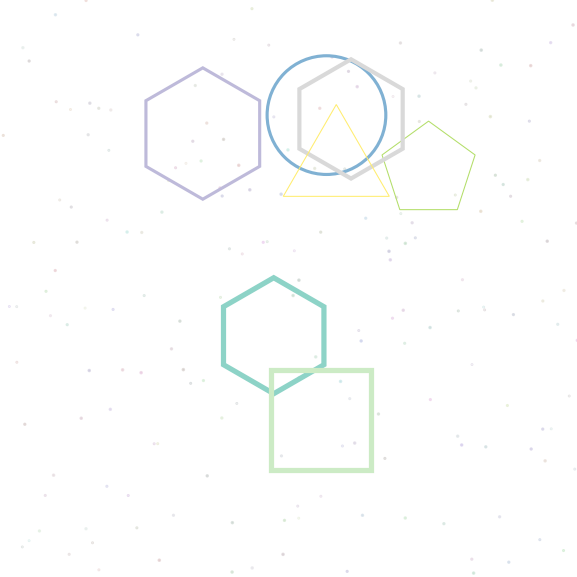[{"shape": "hexagon", "thickness": 2.5, "radius": 0.5, "center": [0.474, 0.418]}, {"shape": "hexagon", "thickness": 1.5, "radius": 0.57, "center": [0.351, 0.768]}, {"shape": "circle", "thickness": 1.5, "radius": 0.51, "center": [0.565, 0.8]}, {"shape": "pentagon", "thickness": 0.5, "radius": 0.42, "center": [0.742, 0.705]}, {"shape": "hexagon", "thickness": 2, "radius": 0.52, "center": [0.608, 0.793]}, {"shape": "square", "thickness": 2.5, "radius": 0.43, "center": [0.555, 0.273]}, {"shape": "triangle", "thickness": 0.5, "radius": 0.53, "center": [0.582, 0.712]}]